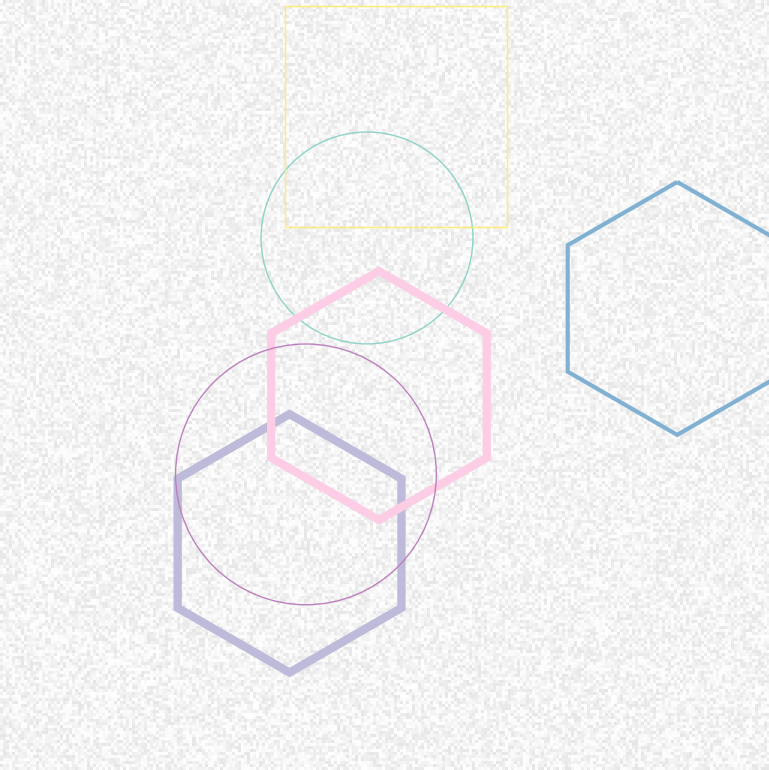[{"shape": "circle", "thickness": 0.5, "radius": 0.69, "center": [0.477, 0.691]}, {"shape": "hexagon", "thickness": 3, "radius": 0.84, "center": [0.376, 0.294]}, {"shape": "hexagon", "thickness": 1.5, "radius": 0.82, "center": [0.88, 0.599]}, {"shape": "hexagon", "thickness": 3, "radius": 0.81, "center": [0.492, 0.486]}, {"shape": "circle", "thickness": 0.5, "radius": 0.85, "center": [0.397, 0.384]}, {"shape": "square", "thickness": 0.5, "radius": 0.72, "center": [0.514, 0.848]}]